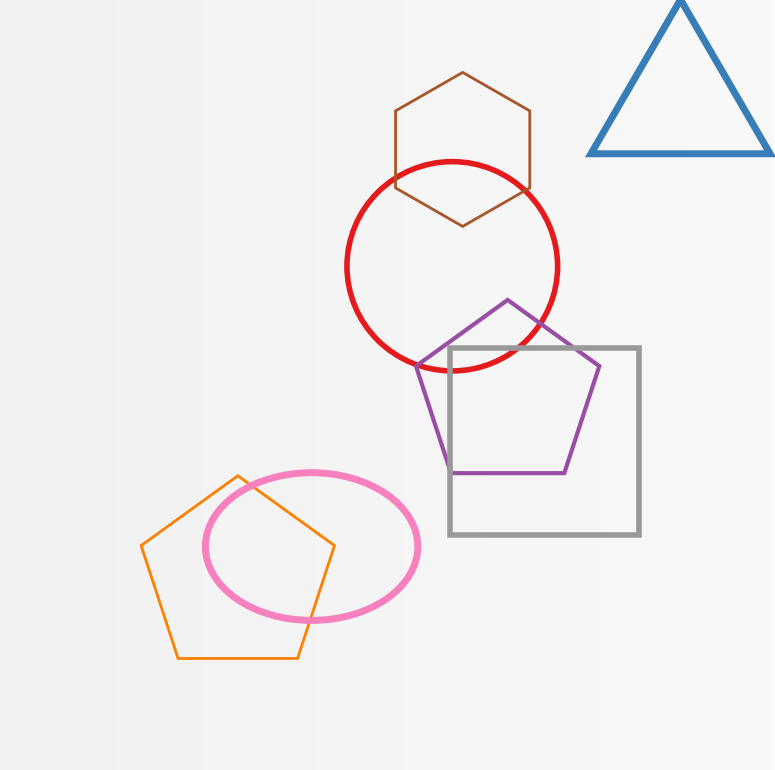[{"shape": "circle", "thickness": 2, "radius": 0.68, "center": [0.584, 0.654]}, {"shape": "triangle", "thickness": 2.5, "radius": 0.67, "center": [0.878, 0.867]}, {"shape": "pentagon", "thickness": 1.5, "radius": 0.62, "center": [0.655, 0.486]}, {"shape": "pentagon", "thickness": 1, "radius": 0.66, "center": [0.307, 0.251]}, {"shape": "hexagon", "thickness": 1, "radius": 0.5, "center": [0.597, 0.806]}, {"shape": "oval", "thickness": 2.5, "radius": 0.69, "center": [0.402, 0.29]}, {"shape": "square", "thickness": 2, "radius": 0.61, "center": [0.703, 0.427]}]